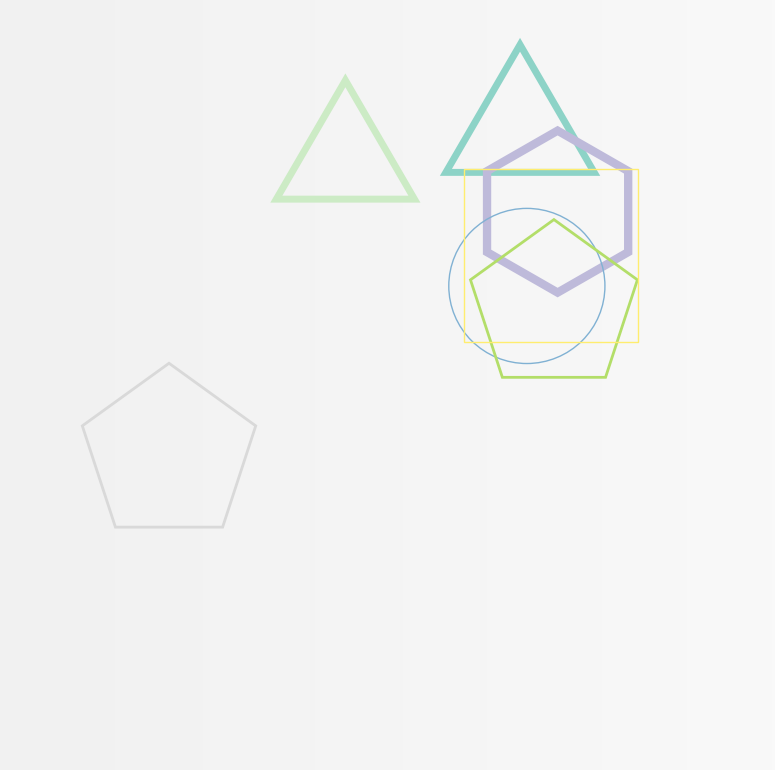[{"shape": "triangle", "thickness": 2.5, "radius": 0.55, "center": [0.671, 0.831]}, {"shape": "hexagon", "thickness": 3, "radius": 0.53, "center": [0.72, 0.725]}, {"shape": "circle", "thickness": 0.5, "radius": 0.5, "center": [0.68, 0.629]}, {"shape": "pentagon", "thickness": 1, "radius": 0.57, "center": [0.715, 0.602]}, {"shape": "pentagon", "thickness": 1, "radius": 0.59, "center": [0.218, 0.411]}, {"shape": "triangle", "thickness": 2.5, "radius": 0.51, "center": [0.446, 0.793]}, {"shape": "square", "thickness": 0.5, "radius": 0.56, "center": [0.711, 0.668]}]